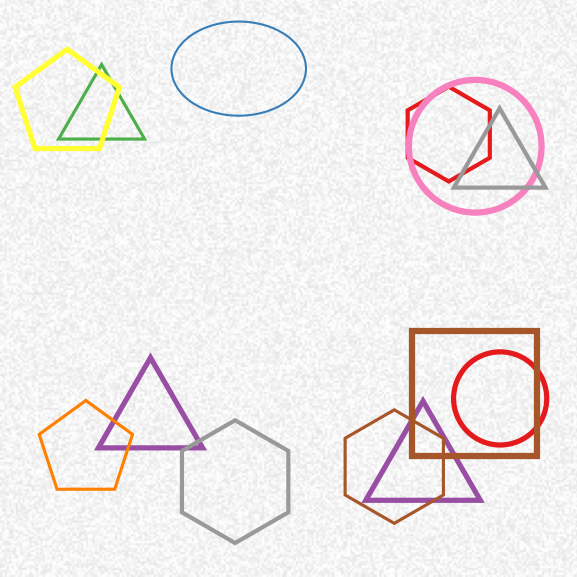[{"shape": "circle", "thickness": 2.5, "radius": 0.4, "center": [0.866, 0.309]}, {"shape": "hexagon", "thickness": 2, "radius": 0.41, "center": [0.777, 0.767]}, {"shape": "oval", "thickness": 1, "radius": 0.58, "center": [0.413, 0.88]}, {"shape": "triangle", "thickness": 1.5, "radius": 0.43, "center": [0.176, 0.801]}, {"shape": "triangle", "thickness": 2.5, "radius": 0.52, "center": [0.261, 0.276]}, {"shape": "triangle", "thickness": 2.5, "radius": 0.57, "center": [0.733, 0.19]}, {"shape": "pentagon", "thickness": 1.5, "radius": 0.42, "center": [0.149, 0.221]}, {"shape": "pentagon", "thickness": 2.5, "radius": 0.47, "center": [0.116, 0.819]}, {"shape": "hexagon", "thickness": 1.5, "radius": 0.49, "center": [0.683, 0.191]}, {"shape": "square", "thickness": 3, "radius": 0.54, "center": [0.822, 0.318]}, {"shape": "circle", "thickness": 3, "radius": 0.57, "center": [0.823, 0.746]}, {"shape": "triangle", "thickness": 2, "radius": 0.46, "center": [0.865, 0.72]}, {"shape": "hexagon", "thickness": 2, "radius": 0.53, "center": [0.407, 0.165]}]